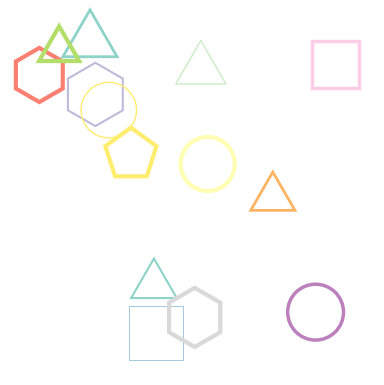[{"shape": "triangle", "thickness": 2, "radius": 0.41, "center": [0.234, 0.893]}, {"shape": "triangle", "thickness": 1.5, "radius": 0.34, "center": [0.4, 0.26]}, {"shape": "circle", "thickness": 3, "radius": 0.35, "center": [0.539, 0.574]}, {"shape": "hexagon", "thickness": 1.5, "radius": 0.41, "center": [0.248, 0.755]}, {"shape": "hexagon", "thickness": 3, "radius": 0.35, "center": [0.102, 0.805]}, {"shape": "square", "thickness": 0.5, "radius": 0.35, "center": [0.406, 0.135]}, {"shape": "triangle", "thickness": 2, "radius": 0.33, "center": [0.709, 0.487]}, {"shape": "triangle", "thickness": 3, "radius": 0.3, "center": [0.154, 0.872]}, {"shape": "square", "thickness": 2.5, "radius": 0.3, "center": [0.872, 0.832]}, {"shape": "hexagon", "thickness": 3, "radius": 0.38, "center": [0.506, 0.176]}, {"shape": "circle", "thickness": 2.5, "radius": 0.36, "center": [0.82, 0.189]}, {"shape": "triangle", "thickness": 1, "radius": 0.38, "center": [0.522, 0.82]}, {"shape": "circle", "thickness": 1, "radius": 0.36, "center": [0.283, 0.714]}, {"shape": "pentagon", "thickness": 3, "radius": 0.35, "center": [0.34, 0.599]}]